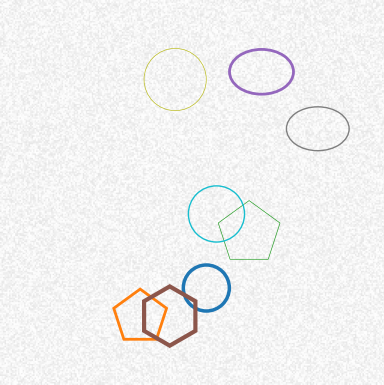[{"shape": "circle", "thickness": 2.5, "radius": 0.3, "center": [0.536, 0.252]}, {"shape": "pentagon", "thickness": 2, "radius": 0.36, "center": [0.364, 0.177]}, {"shape": "pentagon", "thickness": 0.5, "radius": 0.42, "center": [0.647, 0.395]}, {"shape": "oval", "thickness": 2, "radius": 0.42, "center": [0.679, 0.814]}, {"shape": "hexagon", "thickness": 3, "radius": 0.38, "center": [0.441, 0.179]}, {"shape": "oval", "thickness": 1, "radius": 0.41, "center": [0.825, 0.666]}, {"shape": "circle", "thickness": 0.5, "radius": 0.4, "center": [0.455, 0.793]}, {"shape": "circle", "thickness": 1, "radius": 0.36, "center": [0.562, 0.444]}]